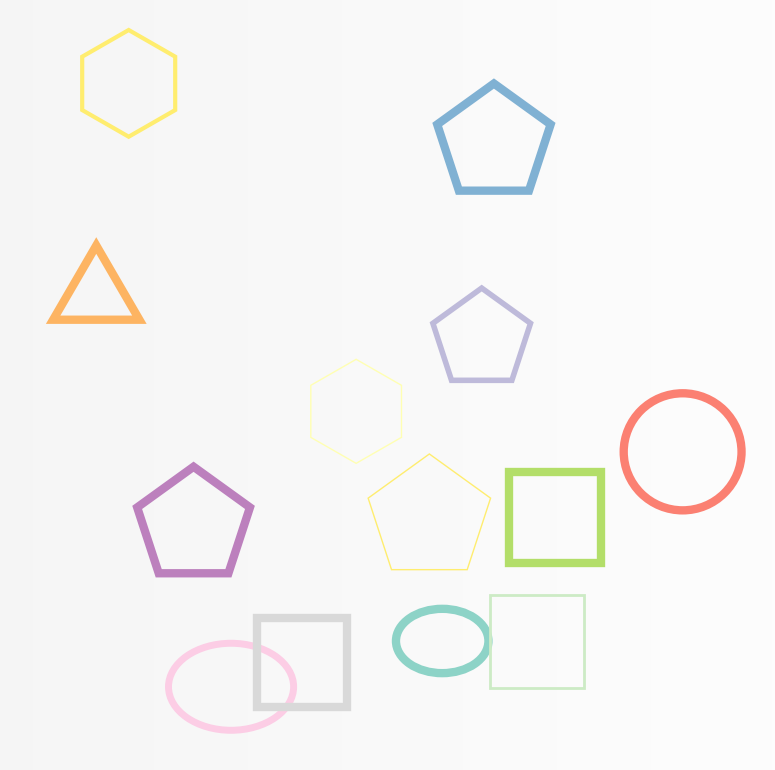[{"shape": "oval", "thickness": 3, "radius": 0.3, "center": [0.571, 0.168]}, {"shape": "hexagon", "thickness": 0.5, "radius": 0.34, "center": [0.46, 0.466]}, {"shape": "pentagon", "thickness": 2, "radius": 0.33, "center": [0.622, 0.56]}, {"shape": "circle", "thickness": 3, "radius": 0.38, "center": [0.881, 0.413]}, {"shape": "pentagon", "thickness": 3, "radius": 0.38, "center": [0.637, 0.815]}, {"shape": "triangle", "thickness": 3, "radius": 0.32, "center": [0.124, 0.617]}, {"shape": "square", "thickness": 3, "radius": 0.3, "center": [0.716, 0.328]}, {"shape": "oval", "thickness": 2.5, "radius": 0.4, "center": [0.298, 0.108]}, {"shape": "square", "thickness": 3, "radius": 0.29, "center": [0.389, 0.14]}, {"shape": "pentagon", "thickness": 3, "radius": 0.38, "center": [0.25, 0.317]}, {"shape": "square", "thickness": 1, "radius": 0.3, "center": [0.693, 0.167]}, {"shape": "hexagon", "thickness": 1.5, "radius": 0.35, "center": [0.166, 0.892]}, {"shape": "pentagon", "thickness": 0.5, "radius": 0.42, "center": [0.554, 0.327]}]